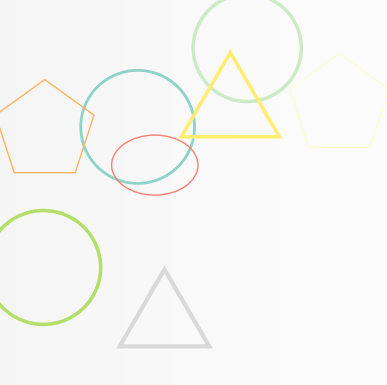[{"shape": "circle", "thickness": 2, "radius": 0.73, "center": [0.355, 0.67]}, {"shape": "pentagon", "thickness": 0.5, "radius": 0.67, "center": [0.876, 0.726]}, {"shape": "oval", "thickness": 1, "radius": 0.56, "center": [0.399, 0.571]}, {"shape": "pentagon", "thickness": 1, "radius": 0.67, "center": [0.115, 0.66]}, {"shape": "circle", "thickness": 2.5, "radius": 0.74, "center": [0.112, 0.305]}, {"shape": "triangle", "thickness": 3, "radius": 0.67, "center": [0.424, 0.167]}, {"shape": "circle", "thickness": 2.5, "radius": 0.7, "center": [0.638, 0.876]}, {"shape": "triangle", "thickness": 2.5, "radius": 0.73, "center": [0.594, 0.718]}]